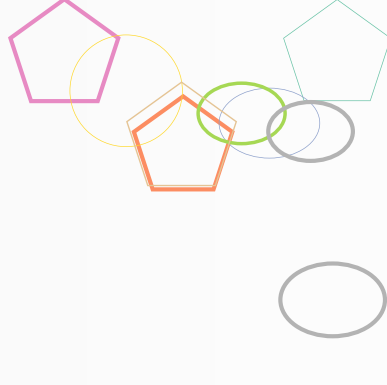[{"shape": "pentagon", "thickness": 0.5, "radius": 0.73, "center": [0.87, 0.856]}, {"shape": "pentagon", "thickness": 3, "radius": 0.67, "center": [0.473, 0.616]}, {"shape": "oval", "thickness": 0.5, "radius": 0.65, "center": [0.695, 0.68]}, {"shape": "pentagon", "thickness": 3, "radius": 0.73, "center": [0.166, 0.856]}, {"shape": "oval", "thickness": 2.5, "radius": 0.56, "center": [0.623, 0.705]}, {"shape": "circle", "thickness": 0.5, "radius": 0.73, "center": [0.326, 0.764]}, {"shape": "pentagon", "thickness": 1, "radius": 0.74, "center": [0.469, 0.638]}, {"shape": "oval", "thickness": 3, "radius": 0.67, "center": [0.859, 0.221]}, {"shape": "oval", "thickness": 3, "radius": 0.55, "center": [0.801, 0.659]}]